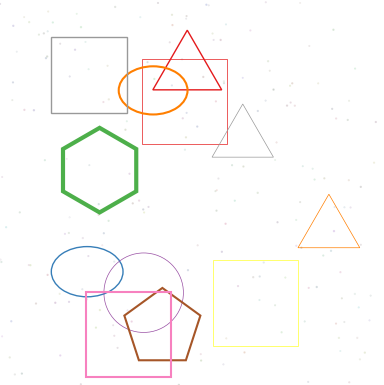[{"shape": "square", "thickness": 0.5, "radius": 0.55, "center": [0.479, 0.737]}, {"shape": "triangle", "thickness": 1, "radius": 0.52, "center": [0.486, 0.818]}, {"shape": "oval", "thickness": 1, "radius": 0.47, "center": [0.226, 0.294]}, {"shape": "hexagon", "thickness": 3, "radius": 0.55, "center": [0.259, 0.558]}, {"shape": "circle", "thickness": 0.5, "radius": 0.52, "center": [0.373, 0.24]}, {"shape": "triangle", "thickness": 0.5, "radius": 0.46, "center": [0.854, 0.403]}, {"shape": "oval", "thickness": 1.5, "radius": 0.45, "center": [0.398, 0.765]}, {"shape": "square", "thickness": 0.5, "radius": 0.55, "center": [0.664, 0.213]}, {"shape": "pentagon", "thickness": 1.5, "radius": 0.52, "center": [0.422, 0.148]}, {"shape": "square", "thickness": 1.5, "radius": 0.55, "center": [0.333, 0.132]}, {"shape": "triangle", "thickness": 0.5, "radius": 0.46, "center": [0.631, 0.638]}, {"shape": "square", "thickness": 1, "radius": 0.49, "center": [0.231, 0.805]}]